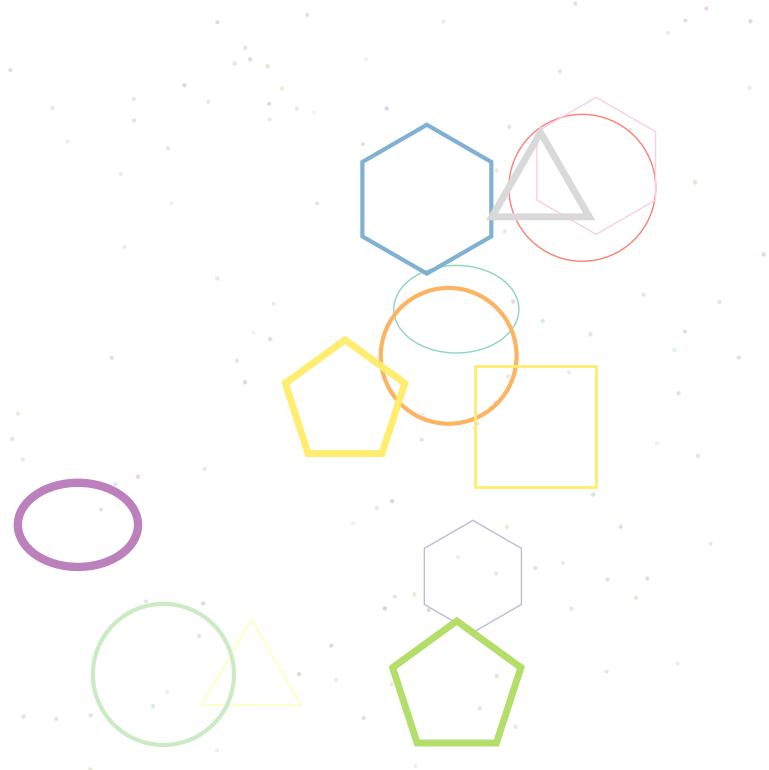[{"shape": "oval", "thickness": 0.5, "radius": 0.41, "center": [0.593, 0.598]}, {"shape": "triangle", "thickness": 0.5, "radius": 0.37, "center": [0.327, 0.122]}, {"shape": "hexagon", "thickness": 0.5, "radius": 0.36, "center": [0.614, 0.251]}, {"shape": "circle", "thickness": 0.5, "radius": 0.48, "center": [0.756, 0.756]}, {"shape": "hexagon", "thickness": 1.5, "radius": 0.48, "center": [0.554, 0.741]}, {"shape": "circle", "thickness": 1.5, "radius": 0.44, "center": [0.583, 0.538]}, {"shape": "pentagon", "thickness": 2.5, "radius": 0.44, "center": [0.593, 0.106]}, {"shape": "hexagon", "thickness": 0.5, "radius": 0.44, "center": [0.774, 0.785]}, {"shape": "triangle", "thickness": 2.5, "radius": 0.37, "center": [0.702, 0.755]}, {"shape": "oval", "thickness": 3, "radius": 0.39, "center": [0.101, 0.318]}, {"shape": "circle", "thickness": 1.5, "radius": 0.46, "center": [0.212, 0.124]}, {"shape": "pentagon", "thickness": 2.5, "radius": 0.41, "center": [0.448, 0.477]}, {"shape": "square", "thickness": 1, "radius": 0.39, "center": [0.695, 0.447]}]